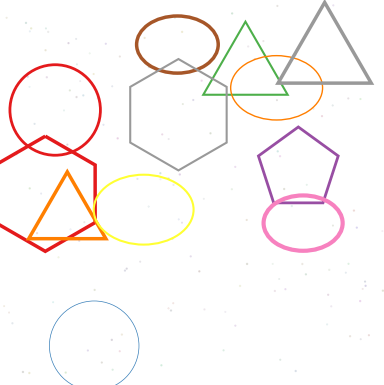[{"shape": "hexagon", "thickness": 2.5, "radius": 0.75, "center": [0.118, 0.497]}, {"shape": "circle", "thickness": 2, "radius": 0.59, "center": [0.143, 0.714]}, {"shape": "circle", "thickness": 0.5, "radius": 0.58, "center": [0.245, 0.102]}, {"shape": "triangle", "thickness": 1.5, "radius": 0.63, "center": [0.638, 0.817]}, {"shape": "pentagon", "thickness": 2, "radius": 0.54, "center": [0.775, 0.561]}, {"shape": "oval", "thickness": 1, "radius": 0.6, "center": [0.719, 0.772]}, {"shape": "triangle", "thickness": 2.5, "radius": 0.58, "center": [0.175, 0.438]}, {"shape": "oval", "thickness": 1.5, "radius": 0.65, "center": [0.373, 0.455]}, {"shape": "oval", "thickness": 2.5, "radius": 0.53, "center": [0.461, 0.884]}, {"shape": "oval", "thickness": 3, "radius": 0.51, "center": [0.787, 0.42]}, {"shape": "triangle", "thickness": 2.5, "radius": 0.7, "center": [0.843, 0.854]}, {"shape": "hexagon", "thickness": 1.5, "radius": 0.72, "center": [0.463, 0.702]}]